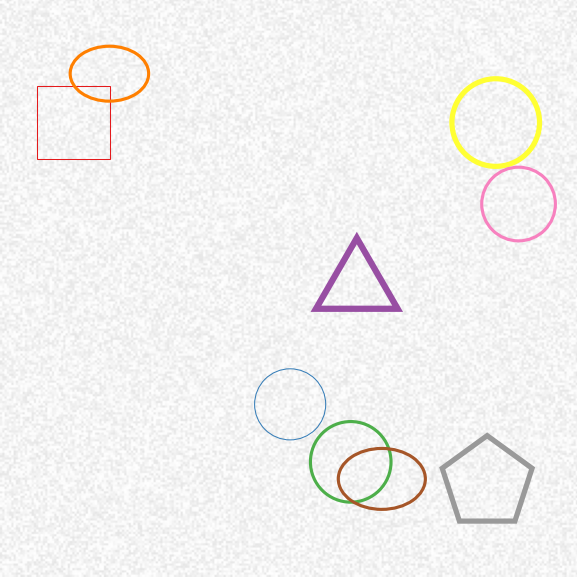[{"shape": "square", "thickness": 0.5, "radius": 0.32, "center": [0.127, 0.787]}, {"shape": "circle", "thickness": 0.5, "radius": 0.31, "center": [0.502, 0.299]}, {"shape": "circle", "thickness": 1.5, "radius": 0.35, "center": [0.607, 0.199]}, {"shape": "triangle", "thickness": 3, "radius": 0.41, "center": [0.618, 0.505]}, {"shape": "oval", "thickness": 1.5, "radius": 0.34, "center": [0.189, 0.872]}, {"shape": "circle", "thickness": 2.5, "radius": 0.38, "center": [0.858, 0.787]}, {"shape": "oval", "thickness": 1.5, "radius": 0.38, "center": [0.661, 0.17]}, {"shape": "circle", "thickness": 1.5, "radius": 0.32, "center": [0.898, 0.646]}, {"shape": "pentagon", "thickness": 2.5, "radius": 0.41, "center": [0.844, 0.163]}]